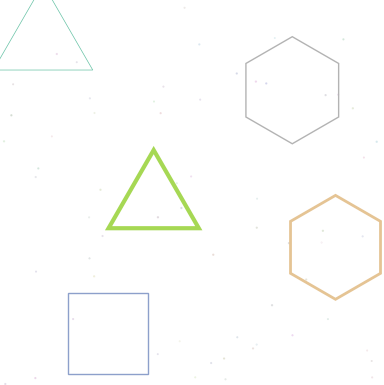[{"shape": "triangle", "thickness": 0.5, "radius": 0.75, "center": [0.112, 0.893]}, {"shape": "square", "thickness": 1, "radius": 0.52, "center": [0.28, 0.134]}, {"shape": "triangle", "thickness": 3, "radius": 0.68, "center": [0.399, 0.475]}, {"shape": "hexagon", "thickness": 2, "radius": 0.67, "center": [0.871, 0.358]}, {"shape": "hexagon", "thickness": 1, "radius": 0.7, "center": [0.759, 0.766]}]